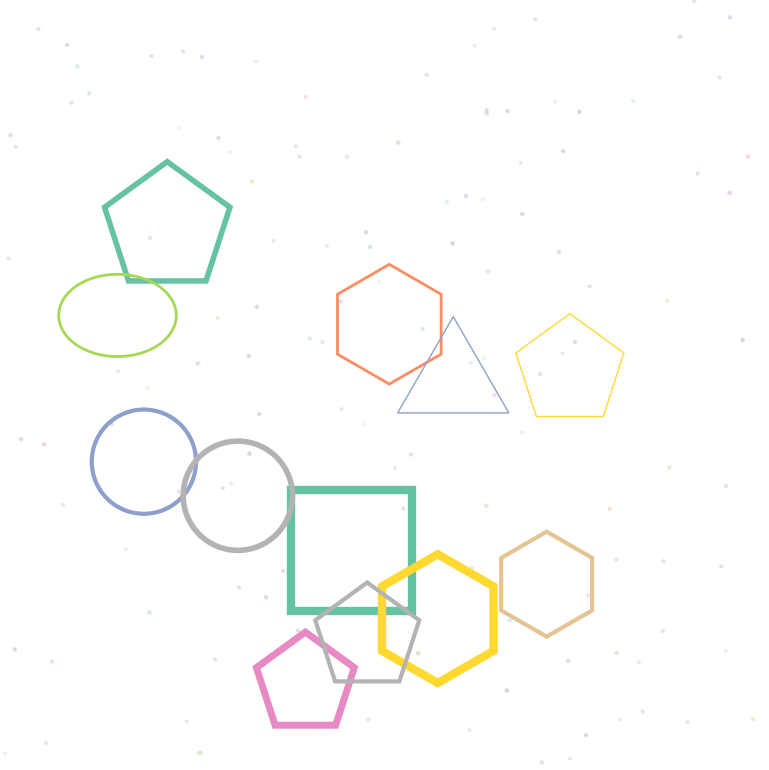[{"shape": "pentagon", "thickness": 2, "radius": 0.43, "center": [0.217, 0.704]}, {"shape": "square", "thickness": 3, "radius": 0.39, "center": [0.456, 0.286]}, {"shape": "hexagon", "thickness": 1, "radius": 0.39, "center": [0.506, 0.579]}, {"shape": "circle", "thickness": 1.5, "radius": 0.34, "center": [0.187, 0.4]}, {"shape": "triangle", "thickness": 0.5, "radius": 0.42, "center": [0.589, 0.505]}, {"shape": "pentagon", "thickness": 2.5, "radius": 0.33, "center": [0.397, 0.112]}, {"shape": "oval", "thickness": 1, "radius": 0.38, "center": [0.153, 0.59]}, {"shape": "hexagon", "thickness": 3, "radius": 0.42, "center": [0.568, 0.197]}, {"shape": "pentagon", "thickness": 0.5, "radius": 0.37, "center": [0.74, 0.519]}, {"shape": "hexagon", "thickness": 1.5, "radius": 0.34, "center": [0.71, 0.241]}, {"shape": "pentagon", "thickness": 1.5, "radius": 0.35, "center": [0.477, 0.173]}, {"shape": "circle", "thickness": 2, "radius": 0.35, "center": [0.309, 0.356]}]